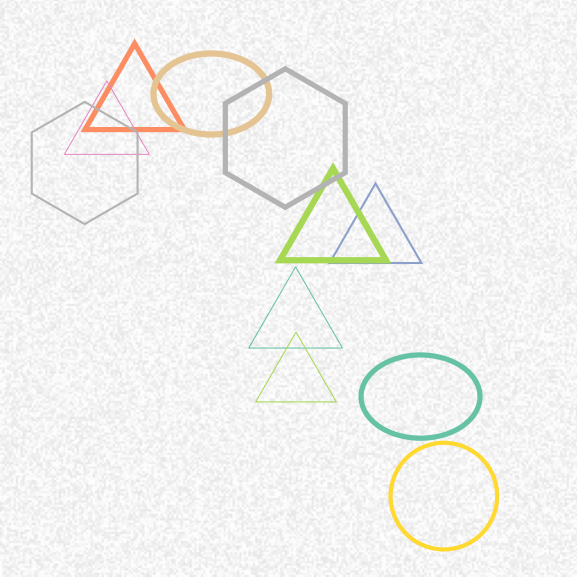[{"shape": "oval", "thickness": 2.5, "radius": 0.51, "center": [0.728, 0.312]}, {"shape": "triangle", "thickness": 0.5, "radius": 0.47, "center": [0.512, 0.443]}, {"shape": "triangle", "thickness": 2.5, "radius": 0.5, "center": [0.233, 0.824]}, {"shape": "triangle", "thickness": 1, "radius": 0.46, "center": [0.65, 0.59]}, {"shape": "triangle", "thickness": 0.5, "radius": 0.42, "center": [0.185, 0.774]}, {"shape": "triangle", "thickness": 0.5, "radius": 0.4, "center": [0.513, 0.344]}, {"shape": "triangle", "thickness": 3, "radius": 0.53, "center": [0.577, 0.601]}, {"shape": "circle", "thickness": 2, "radius": 0.46, "center": [0.769, 0.14]}, {"shape": "oval", "thickness": 3, "radius": 0.5, "center": [0.366, 0.836]}, {"shape": "hexagon", "thickness": 2.5, "radius": 0.6, "center": [0.494, 0.76]}, {"shape": "hexagon", "thickness": 1, "radius": 0.53, "center": [0.147, 0.717]}]